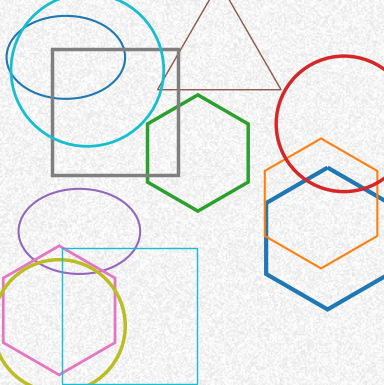[{"shape": "hexagon", "thickness": 3, "radius": 0.92, "center": [0.851, 0.38]}, {"shape": "oval", "thickness": 1.5, "radius": 0.77, "center": [0.171, 0.851]}, {"shape": "hexagon", "thickness": 1.5, "radius": 0.84, "center": [0.834, 0.472]}, {"shape": "hexagon", "thickness": 2.5, "radius": 0.75, "center": [0.514, 0.603]}, {"shape": "circle", "thickness": 2.5, "radius": 0.88, "center": [0.893, 0.678]}, {"shape": "oval", "thickness": 1.5, "radius": 0.79, "center": [0.206, 0.399]}, {"shape": "triangle", "thickness": 1, "radius": 0.93, "center": [0.57, 0.86]}, {"shape": "hexagon", "thickness": 2, "radius": 0.84, "center": [0.154, 0.194]}, {"shape": "square", "thickness": 2.5, "radius": 0.82, "center": [0.3, 0.709]}, {"shape": "circle", "thickness": 2.5, "radius": 0.86, "center": [0.153, 0.154]}, {"shape": "square", "thickness": 1, "radius": 0.88, "center": [0.336, 0.179]}, {"shape": "circle", "thickness": 2, "radius": 0.99, "center": [0.227, 0.818]}]